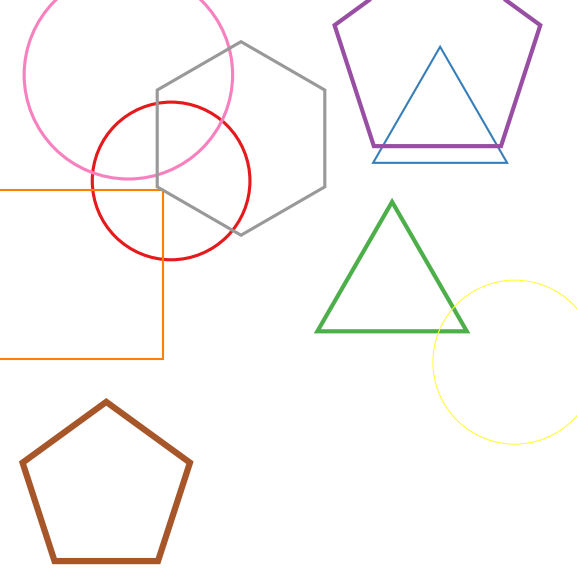[{"shape": "circle", "thickness": 1.5, "radius": 0.68, "center": [0.296, 0.686]}, {"shape": "triangle", "thickness": 1, "radius": 0.67, "center": [0.762, 0.784]}, {"shape": "triangle", "thickness": 2, "radius": 0.75, "center": [0.679, 0.5]}, {"shape": "pentagon", "thickness": 2, "radius": 0.94, "center": [0.757, 0.898]}, {"shape": "square", "thickness": 1, "radius": 0.73, "center": [0.137, 0.524]}, {"shape": "circle", "thickness": 0.5, "radius": 0.71, "center": [0.892, 0.372]}, {"shape": "pentagon", "thickness": 3, "radius": 0.76, "center": [0.184, 0.151]}, {"shape": "circle", "thickness": 1.5, "radius": 0.9, "center": [0.222, 0.87]}, {"shape": "hexagon", "thickness": 1.5, "radius": 0.84, "center": [0.417, 0.759]}]